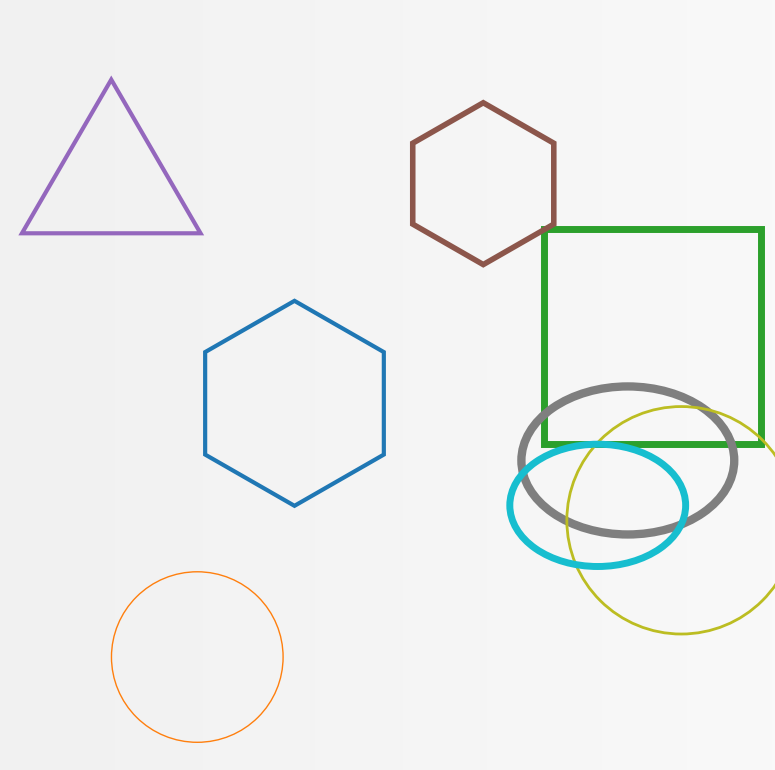[{"shape": "hexagon", "thickness": 1.5, "radius": 0.67, "center": [0.38, 0.476]}, {"shape": "circle", "thickness": 0.5, "radius": 0.55, "center": [0.255, 0.147]}, {"shape": "square", "thickness": 2.5, "radius": 0.7, "center": [0.842, 0.563]}, {"shape": "triangle", "thickness": 1.5, "radius": 0.67, "center": [0.144, 0.764]}, {"shape": "hexagon", "thickness": 2, "radius": 0.53, "center": [0.624, 0.761]}, {"shape": "oval", "thickness": 3, "radius": 0.69, "center": [0.81, 0.402]}, {"shape": "circle", "thickness": 1, "radius": 0.74, "center": [0.879, 0.324]}, {"shape": "oval", "thickness": 2.5, "radius": 0.57, "center": [0.771, 0.344]}]